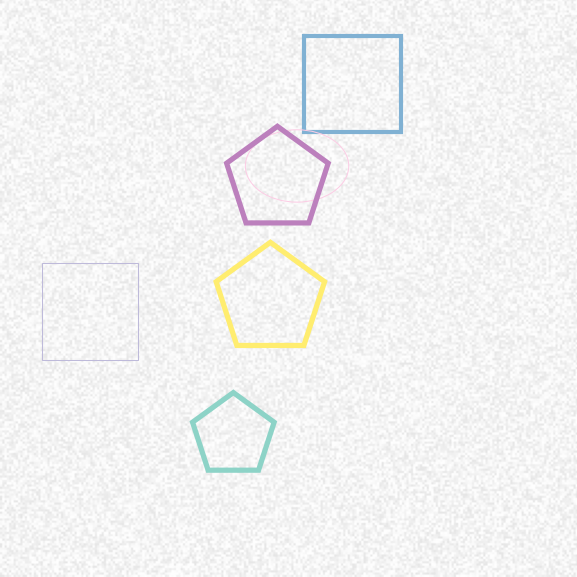[{"shape": "pentagon", "thickness": 2.5, "radius": 0.37, "center": [0.404, 0.245]}, {"shape": "square", "thickness": 0.5, "radius": 0.42, "center": [0.156, 0.46]}, {"shape": "square", "thickness": 2, "radius": 0.42, "center": [0.61, 0.854]}, {"shape": "oval", "thickness": 0.5, "radius": 0.45, "center": [0.514, 0.712]}, {"shape": "pentagon", "thickness": 2.5, "radius": 0.46, "center": [0.48, 0.688]}, {"shape": "pentagon", "thickness": 2.5, "radius": 0.49, "center": [0.468, 0.481]}]